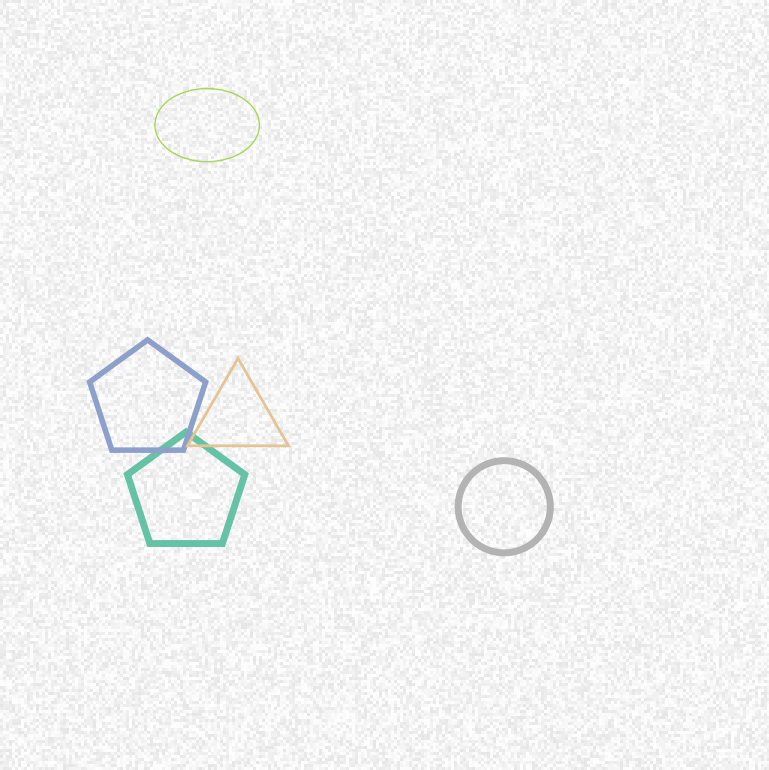[{"shape": "pentagon", "thickness": 2.5, "radius": 0.4, "center": [0.242, 0.359]}, {"shape": "pentagon", "thickness": 2, "radius": 0.4, "center": [0.192, 0.479]}, {"shape": "oval", "thickness": 0.5, "radius": 0.34, "center": [0.269, 0.838]}, {"shape": "triangle", "thickness": 1, "radius": 0.38, "center": [0.309, 0.459]}, {"shape": "circle", "thickness": 2.5, "radius": 0.3, "center": [0.655, 0.342]}]